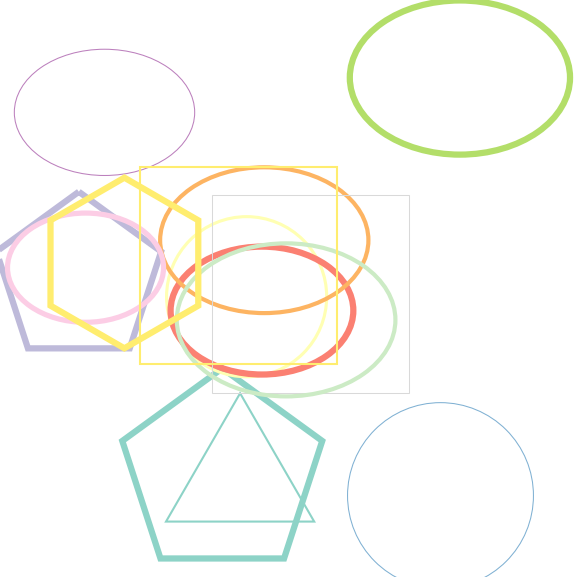[{"shape": "triangle", "thickness": 1, "radius": 0.74, "center": [0.416, 0.17]}, {"shape": "pentagon", "thickness": 3, "radius": 0.91, "center": [0.385, 0.179]}, {"shape": "circle", "thickness": 1.5, "radius": 0.69, "center": [0.427, 0.485]}, {"shape": "pentagon", "thickness": 3, "radius": 0.75, "center": [0.137, 0.517]}, {"shape": "oval", "thickness": 3, "radius": 0.79, "center": [0.454, 0.461]}, {"shape": "circle", "thickness": 0.5, "radius": 0.8, "center": [0.763, 0.141]}, {"shape": "oval", "thickness": 2, "radius": 0.9, "center": [0.458, 0.583]}, {"shape": "oval", "thickness": 3, "radius": 0.95, "center": [0.796, 0.865]}, {"shape": "oval", "thickness": 2.5, "radius": 0.68, "center": [0.148, 0.536]}, {"shape": "square", "thickness": 0.5, "radius": 0.85, "center": [0.538, 0.49]}, {"shape": "oval", "thickness": 0.5, "radius": 0.78, "center": [0.181, 0.805]}, {"shape": "oval", "thickness": 2, "radius": 0.95, "center": [0.495, 0.445]}, {"shape": "hexagon", "thickness": 3, "radius": 0.74, "center": [0.215, 0.544]}, {"shape": "square", "thickness": 1, "radius": 0.85, "center": [0.413, 0.539]}]